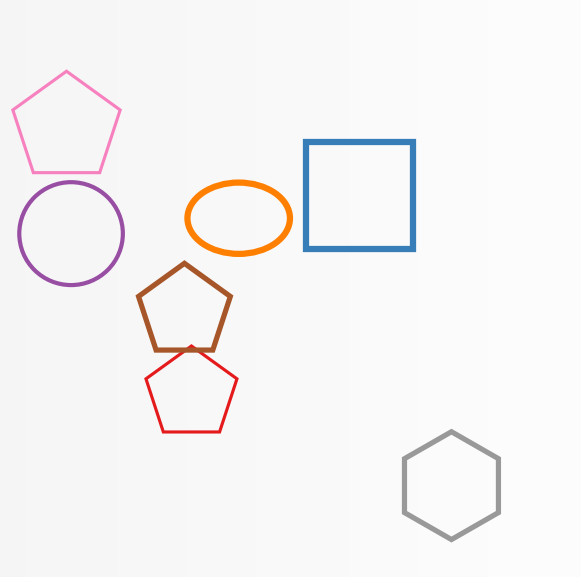[{"shape": "pentagon", "thickness": 1.5, "radius": 0.41, "center": [0.329, 0.318]}, {"shape": "square", "thickness": 3, "radius": 0.46, "center": [0.619, 0.66]}, {"shape": "circle", "thickness": 2, "radius": 0.45, "center": [0.122, 0.595]}, {"shape": "oval", "thickness": 3, "radius": 0.44, "center": [0.411, 0.621]}, {"shape": "pentagon", "thickness": 2.5, "radius": 0.42, "center": [0.317, 0.46]}, {"shape": "pentagon", "thickness": 1.5, "radius": 0.49, "center": [0.114, 0.779]}, {"shape": "hexagon", "thickness": 2.5, "radius": 0.47, "center": [0.777, 0.158]}]